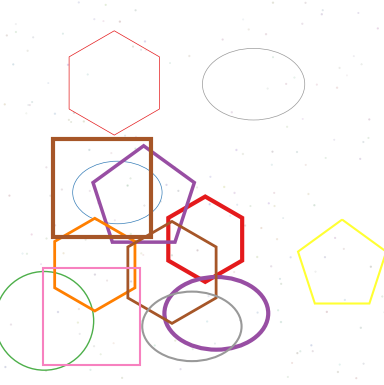[{"shape": "hexagon", "thickness": 0.5, "radius": 0.68, "center": [0.297, 0.785]}, {"shape": "hexagon", "thickness": 3, "radius": 0.55, "center": [0.533, 0.379]}, {"shape": "oval", "thickness": 0.5, "radius": 0.58, "center": [0.305, 0.5]}, {"shape": "circle", "thickness": 1, "radius": 0.64, "center": [0.115, 0.167]}, {"shape": "oval", "thickness": 3, "radius": 0.67, "center": [0.562, 0.186]}, {"shape": "pentagon", "thickness": 2.5, "radius": 0.69, "center": [0.373, 0.483]}, {"shape": "hexagon", "thickness": 2, "radius": 0.6, "center": [0.246, 0.313]}, {"shape": "pentagon", "thickness": 1.5, "radius": 0.6, "center": [0.889, 0.309]}, {"shape": "square", "thickness": 3, "radius": 0.63, "center": [0.264, 0.512]}, {"shape": "hexagon", "thickness": 2, "radius": 0.66, "center": [0.447, 0.292]}, {"shape": "square", "thickness": 1.5, "radius": 0.63, "center": [0.237, 0.178]}, {"shape": "oval", "thickness": 0.5, "radius": 0.66, "center": [0.659, 0.781]}, {"shape": "oval", "thickness": 1.5, "radius": 0.64, "center": [0.498, 0.152]}]